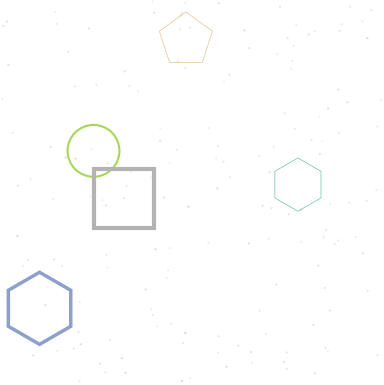[{"shape": "hexagon", "thickness": 0.5, "radius": 0.35, "center": [0.774, 0.52]}, {"shape": "hexagon", "thickness": 2.5, "radius": 0.47, "center": [0.103, 0.199]}, {"shape": "circle", "thickness": 1.5, "radius": 0.34, "center": [0.243, 0.608]}, {"shape": "pentagon", "thickness": 0.5, "radius": 0.36, "center": [0.483, 0.897]}, {"shape": "square", "thickness": 3, "radius": 0.39, "center": [0.322, 0.484]}]